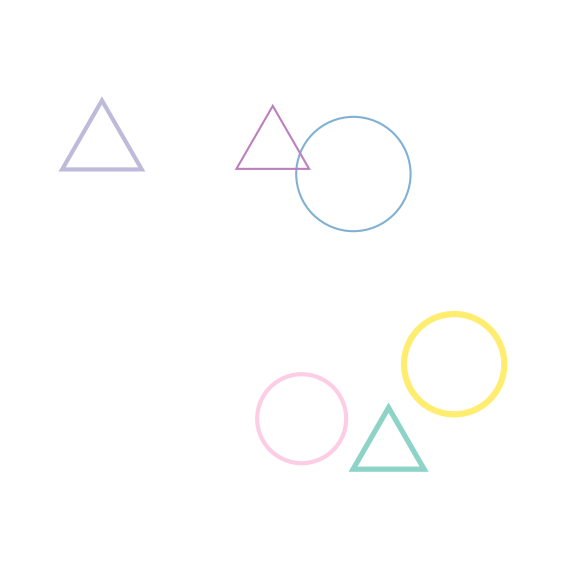[{"shape": "triangle", "thickness": 2.5, "radius": 0.36, "center": [0.673, 0.222]}, {"shape": "triangle", "thickness": 2, "radius": 0.4, "center": [0.177, 0.746]}, {"shape": "circle", "thickness": 1, "radius": 0.5, "center": [0.612, 0.698]}, {"shape": "circle", "thickness": 2, "radius": 0.39, "center": [0.522, 0.274]}, {"shape": "triangle", "thickness": 1, "radius": 0.36, "center": [0.472, 0.743]}, {"shape": "circle", "thickness": 3, "radius": 0.43, "center": [0.786, 0.368]}]